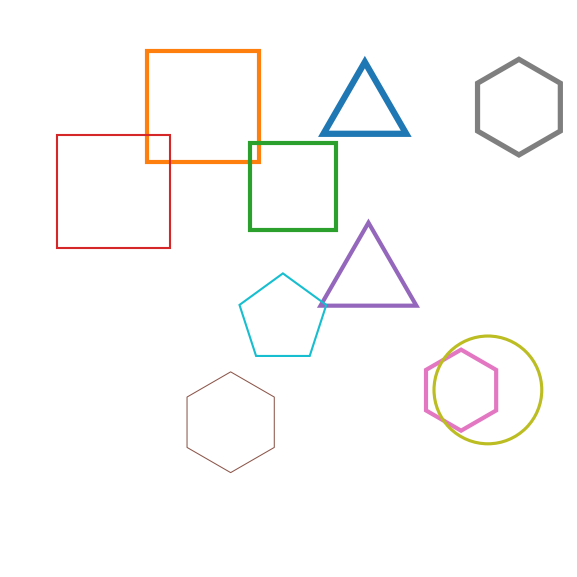[{"shape": "triangle", "thickness": 3, "radius": 0.41, "center": [0.632, 0.809]}, {"shape": "square", "thickness": 2, "radius": 0.48, "center": [0.351, 0.815]}, {"shape": "square", "thickness": 2, "radius": 0.37, "center": [0.507, 0.676]}, {"shape": "square", "thickness": 1, "radius": 0.49, "center": [0.197, 0.668]}, {"shape": "triangle", "thickness": 2, "radius": 0.48, "center": [0.638, 0.518]}, {"shape": "hexagon", "thickness": 0.5, "radius": 0.44, "center": [0.399, 0.268]}, {"shape": "hexagon", "thickness": 2, "radius": 0.35, "center": [0.798, 0.324]}, {"shape": "hexagon", "thickness": 2.5, "radius": 0.41, "center": [0.899, 0.814]}, {"shape": "circle", "thickness": 1.5, "radius": 0.47, "center": [0.845, 0.324]}, {"shape": "pentagon", "thickness": 1, "radius": 0.4, "center": [0.49, 0.447]}]